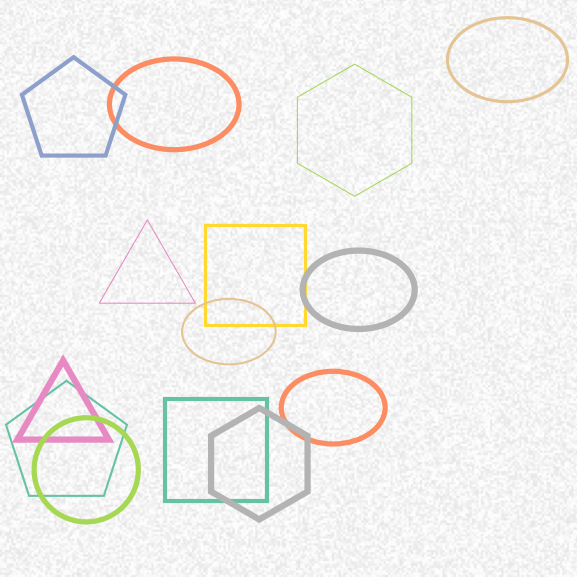[{"shape": "square", "thickness": 2, "radius": 0.44, "center": [0.375, 0.219]}, {"shape": "pentagon", "thickness": 1, "radius": 0.55, "center": [0.115, 0.23]}, {"shape": "oval", "thickness": 2.5, "radius": 0.45, "center": [0.577, 0.293]}, {"shape": "oval", "thickness": 2.5, "radius": 0.56, "center": [0.302, 0.818]}, {"shape": "pentagon", "thickness": 2, "radius": 0.47, "center": [0.128, 0.806]}, {"shape": "triangle", "thickness": 0.5, "radius": 0.48, "center": [0.255, 0.522]}, {"shape": "triangle", "thickness": 3, "radius": 0.46, "center": [0.109, 0.284]}, {"shape": "circle", "thickness": 2.5, "radius": 0.45, "center": [0.149, 0.186]}, {"shape": "hexagon", "thickness": 0.5, "radius": 0.57, "center": [0.614, 0.774]}, {"shape": "square", "thickness": 1.5, "radius": 0.43, "center": [0.441, 0.523]}, {"shape": "oval", "thickness": 1.5, "radius": 0.52, "center": [0.879, 0.896]}, {"shape": "oval", "thickness": 1, "radius": 0.41, "center": [0.396, 0.425]}, {"shape": "hexagon", "thickness": 3, "radius": 0.48, "center": [0.449, 0.196]}, {"shape": "oval", "thickness": 3, "radius": 0.48, "center": [0.621, 0.497]}]